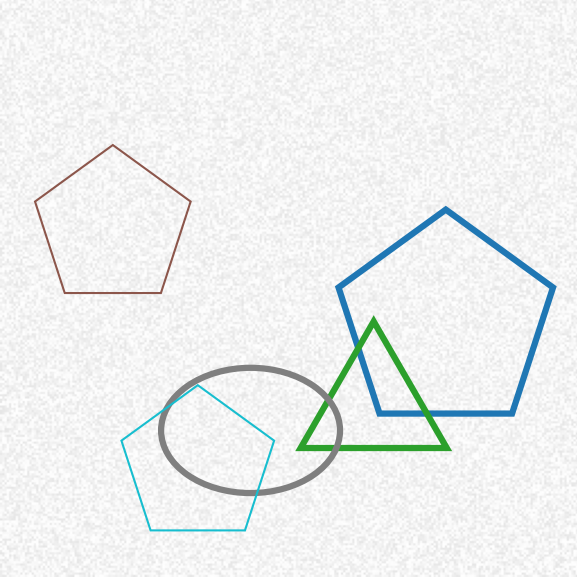[{"shape": "pentagon", "thickness": 3, "radius": 0.98, "center": [0.772, 0.441]}, {"shape": "triangle", "thickness": 3, "radius": 0.73, "center": [0.647, 0.296]}, {"shape": "pentagon", "thickness": 1, "radius": 0.71, "center": [0.195, 0.606]}, {"shape": "oval", "thickness": 3, "radius": 0.77, "center": [0.434, 0.254]}, {"shape": "pentagon", "thickness": 1, "radius": 0.7, "center": [0.342, 0.193]}]